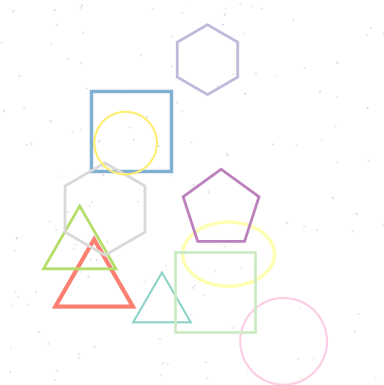[{"shape": "triangle", "thickness": 1.5, "radius": 0.43, "center": [0.421, 0.206]}, {"shape": "oval", "thickness": 2.5, "radius": 0.6, "center": [0.594, 0.34]}, {"shape": "hexagon", "thickness": 2, "radius": 0.45, "center": [0.539, 0.845]}, {"shape": "triangle", "thickness": 3, "radius": 0.58, "center": [0.244, 0.262]}, {"shape": "square", "thickness": 2.5, "radius": 0.51, "center": [0.34, 0.66]}, {"shape": "triangle", "thickness": 2, "radius": 0.54, "center": [0.207, 0.356]}, {"shape": "circle", "thickness": 1.5, "radius": 0.56, "center": [0.737, 0.113]}, {"shape": "hexagon", "thickness": 2, "radius": 0.6, "center": [0.273, 0.457]}, {"shape": "pentagon", "thickness": 2, "radius": 0.52, "center": [0.574, 0.457]}, {"shape": "square", "thickness": 2, "radius": 0.52, "center": [0.558, 0.241]}, {"shape": "circle", "thickness": 1.5, "radius": 0.41, "center": [0.326, 0.628]}]